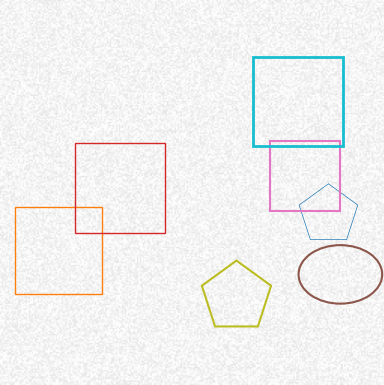[{"shape": "pentagon", "thickness": 0.5, "radius": 0.4, "center": [0.853, 0.443]}, {"shape": "square", "thickness": 1, "radius": 0.56, "center": [0.151, 0.35]}, {"shape": "square", "thickness": 1, "radius": 0.58, "center": [0.311, 0.512]}, {"shape": "oval", "thickness": 1.5, "radius": 0.54, "center": [0.884, 0.287]}, {"shape": "square", "thickness": 1.5, "radius": 0.46, "center": [0.792, 0.544]}, {"shape": "pentagon", "thickness": 1.5, "radius": 0.47, "center": [0.614, 0.229]}, {"shape": "square", "thickness": 2, "radius": 0.58, "center": [0.773, 0.737]}]